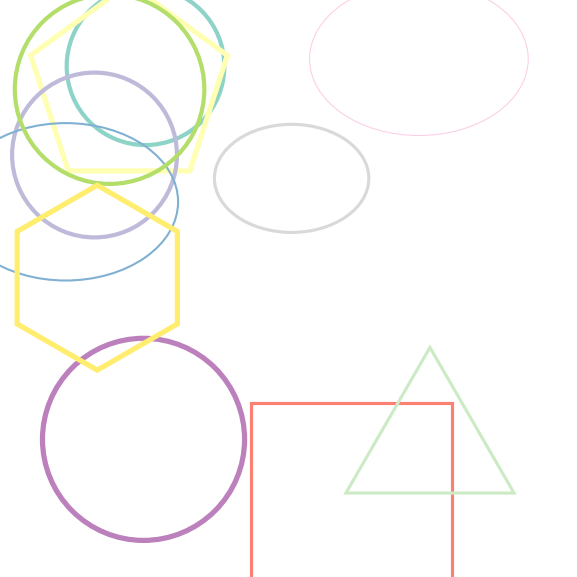[{"shape": "circle", "thickness": 2, "radius": 0.68, "center": [0.252, 0.884]}, {"shape": "pentagon", "thickness": 2.5, "radius": 0.9, "center": [0.223, 0.848]}, {"shape": "circle", "thickness": 2, "radius": 0.71, "center": [0.164, 0.731]}, {"shape": "square", "thickness": 1.5, "radius": 0.87, "center": [0.609, 0.127]}, {"shape": "oval", "thickness": 1, "radius": 0.97, "center": [0.114, 0.65]}, {"shape": "circle", "thickness": 2, "radius": 0.82, "center": [0.19, 0.845]}, {"shape": "oval", "thickness": 0.5, "radius": 0.95, "center": [0.725, 0.897]}, {"shape": "oval", "thickness": 1.5, "radius": 0.67, "center": [0.505, 0.69]}, {"shape": "circle", "thickness": 2.5, "radius": 0.87, "center": [0.249, 0.238]}, {"shape": "triangle", "thickness": 1.5, "radius": 0.84, "center": [0.745, 0.229]}, {"shape": "hexagon", "thickness": 2.5, "radius": 0.8, "center": [0.168, 0.518]}]